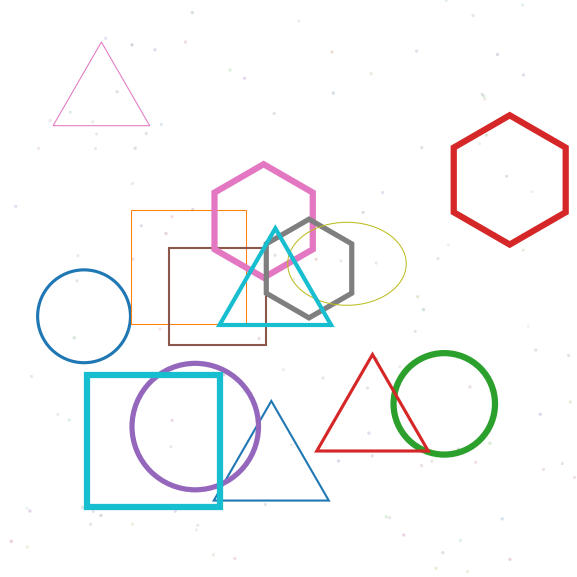[{"shape": "circle", "thickness": 1.5, "radius": 0.4, "center": [0.146, 0.451]}, {"shape": "triangle", "thickness": 1, "radius": 0.57, "center": [0.47, 0.19]}, {"shape": "square", "thickness": 0.5, "radius": 0.5, "center": [0.327, 0.537]}, {"shape": "circle", "thickness": 3, "radius": 0.44, "center": [0.769, 0.3]}, {"shape": "hexagon", "thickness": 3, "radius": 0.56, "center": [0.883, 0.688]}, {"shape": "triangle", "thickness": 1.5, "radius": 0.56, "center": [0.645, 0.274]}, {"shape": "circle", "thickness": 2.5, "radius": 0.55, "center": [0.338, 0.26]}, {"shape": "square", "thickness": 1, "radius": 0.42, "center": [0.377, 0.485]}, {"shape": "triangle", "thickness": 0.5, "radius": 0.48, "center": [0.176, 0.83]}, {"shape": "hexagon", "thickness": 3, "radius": 0.49, "center": [0.457, 0.617]}, {"shape": "hexagon", "thickness": 2.5, "radius": 0.43, "center": [0.535, 0.534]}, {"shape": "oval", "thickness": 0.5, "radius": 0.51, "center": [0.601, 0.542]}, {"shape": "triangle", "thickness": 2, "radius": 0.56, "center": [0.477, 0.492]}, {"shape": "square", "thickness": 3, "radius": 0.57, "center": [0.266, 0.236]}]